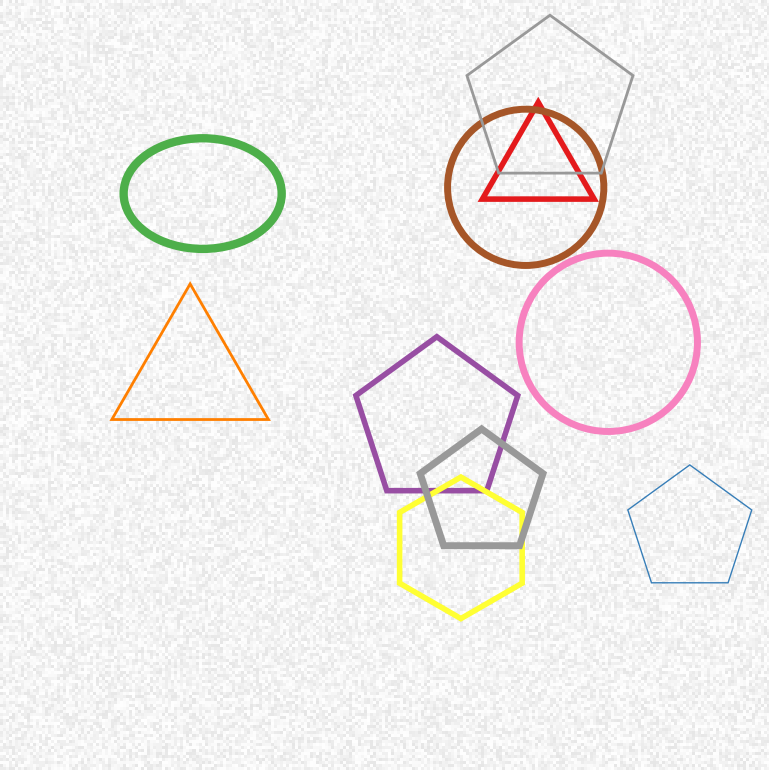[{"shape": "triangle", "thickness": 2, "radius": 0.42, "center": [0.699, 0.783]}, {"shape": "pentagon", "thickness": 0.5, "radius": 0.42, "center": [0.896, 0.312]}, {"shape": "oval", "thickness": 3, "radius": 0.51, "center": [0.263, 0.749]}, {"shape": "pentagon", "thickness": 2, "radius": 0.55, "center": [0.567, 0.452]}, {"shape": "triangle", "thickness": 1, "radius": 0.59, "center": [0.247, 0.514]}, {"shape": "hexagon", "thickness": 2, "radius": 0.46, "center": [0.599, 0.289]}, {"shape": "circle", "thickness": 2.5, "radius": 0.51, "center": [0.683, 0.757]}, {"shape": "circle", "thickness": 2.5, "radius": 0.58, "center": [0.79, 0.555]}, {"shape": "pentagon", "thickness": 1, "radius": 0.57, "center": [0.714, 0.867]}, {"shape": "pentagon", "thickness": 2.5, "radius": 0.42, "center": [0.625, 0.359]}]